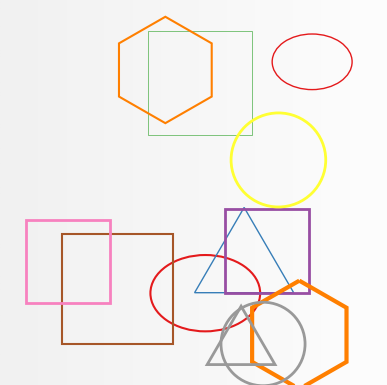[{"shape": "oval", "thickness": 1.5, "radius": 0.71, "center": [0.53, 0.238]}, {"shape": "oval", "thickness": 1, "radius": 0.52, "center": [0.806, 0.839]}, {"shape": "triangle", "thickness": 1, "radius": 0.74, "center": [0.63, 0.314]}, {"shape": "square", "thickness": 0.5, "radius": 0.67, "center": [0.516, 0.785]}, {"shape": "square", "thickness": 2, "radius": 0.54, "center": [0.688, 0.349]}, {"shape": "hexagon", "thickness": 1.5, "radius": 0.69, "center": [0.427, 0.818]}, {"shape": "hexagon", "thickness": 3, "radius": 0.7, "center": [0.772, 0.13]}, {"shape": "circle", "thickness": 2, "radius": 0.61, "center": [0.718, 0.585]}, {"shape": "square", "thickness": 1.5, "radius": 0.72, "center": [0.303, 0.249]}, {"shape": "square", "thickness": 2, "radius": 0.54, "center": [0.175, 0.32]}, {"shape": "triangle", "thickness": 2, "radius": 0.51, "center": [0.622, 0.104]}, {"shape": "circle", "thickness": 2, "radius": 0.54, "center": [0.679, 0.107]}]